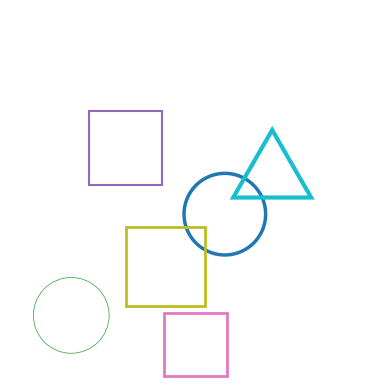[{"shape": "circle", "thickness": 2.5, "radius": 0.53, "center": [0.584, 0.444]}, {"shape": "circle", "thickness": 0.5, "radius": 0.49, "center": [0.185, 0.181]}, {"shape": "square", "thickness": 1.5, "radius": 0.48, "center": [0.326, 0.616]}, {"shape": "square", "thickness": 2, "radius": 0.41, "center": [0.507, 0.106]}, {"shape": "square", "thickness": 2, "radius": 0.51, "center": [0.43, 0.307]}, {"shape": "triangle", "thickness": 3, "radius": 0.58, "center": [0.707, 0.545]}]